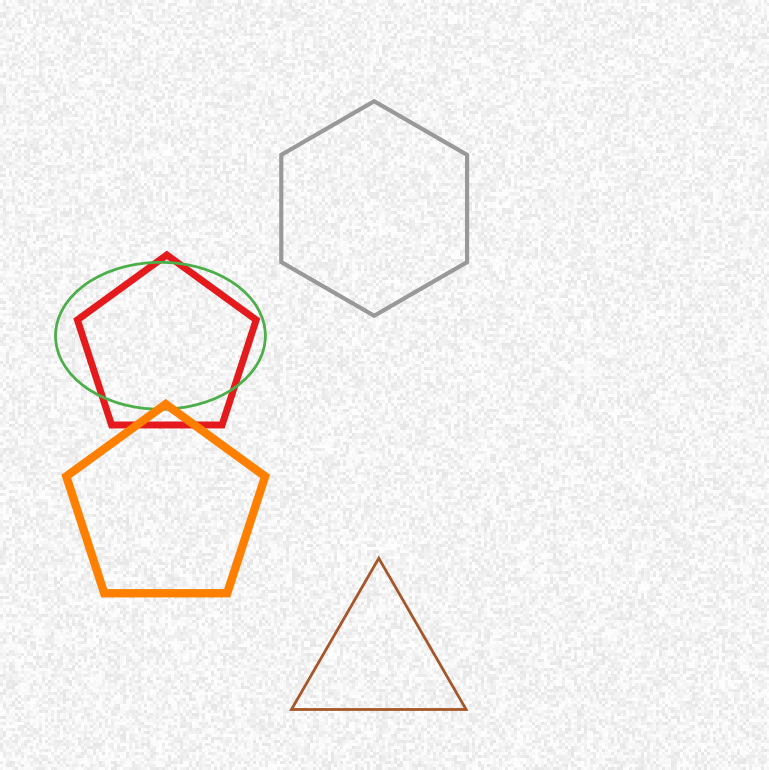[{"shape": "pentagon", "thickness": 2.5, "radius": 0.61, "center": [0.217, 0.547]}, {"shape": "oval", "thickness": 1, "radius": 0.68, "center": [0.208, 0.564]}, {"shape": "pentagon", "thickness": 3, "radius": 0.68, "center": [0.215, 0.339]}, {"shape": "triangle", "thickness": 1, "radius": 0.65, "center": [0.492, 0.144]}, {"shape": "hexagon", "thickness": 1.5, "radius": 0.7, "center": [0.486, 0.729]}]